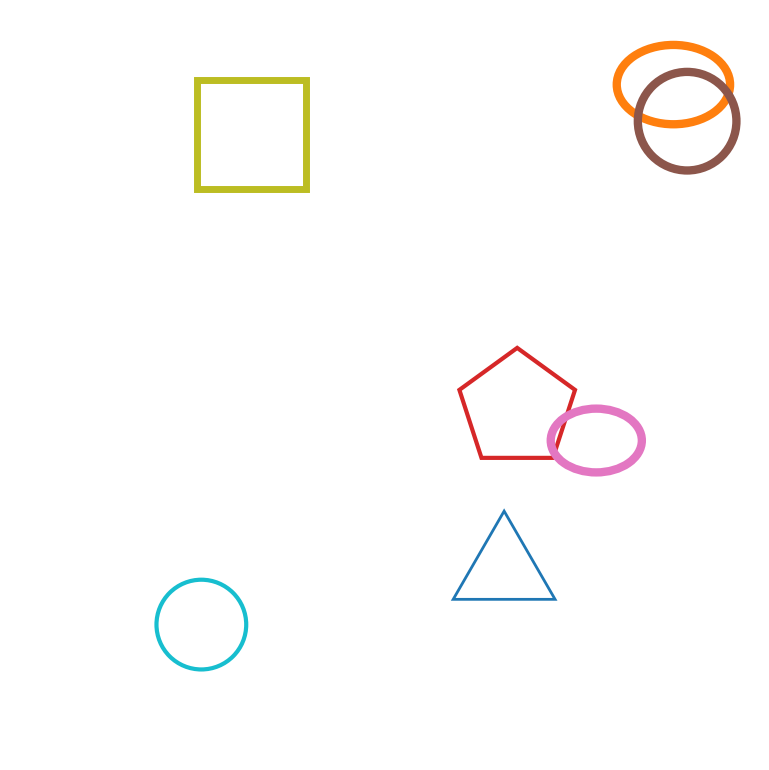[{"shape": "triangle", "thickness": 1, "radius": 0.38, "center": [0.655, 0.26]}, {"shape": "oval", "thickness": 3, "radius": 0.37, "center": [0.875, 0.89]}, {"shape": "pentagon", "thickness": 1.5, "radius": 0.39, "center": [0.672, 0.469]}, {"shape": "circle", "thickness": 3, "radius": 0.32, "center": [0.892, 0.843]}, {"shape": "oval", "thickness": 3, "radius": 0.3, "center": [0.774, 0.428]}, {"shape": "square", "thickness": 2.5, "radius": 0.35, "center": [0.326, 0.825]}, {"shape": "circle", "thickness": 1.5, "radius": 0.29, "center": [0.261, 0.189]}]